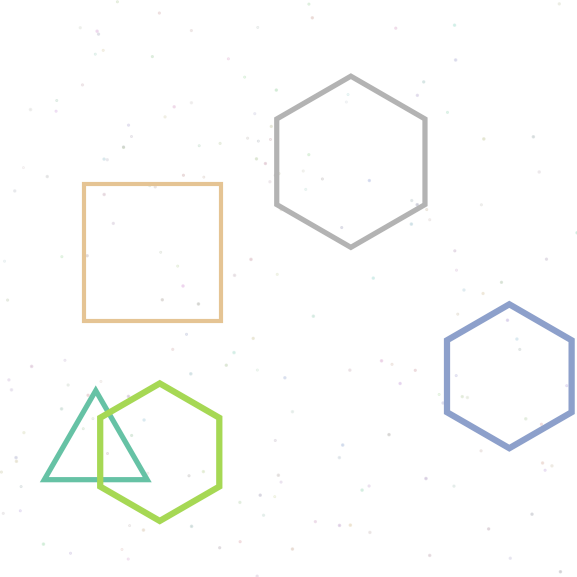[{"shape": "triangle", "thickness": 2.5, "radius": 0.51, "center": [0.166, 0.22]}, {"shape": "hexagon", "thickness": 3, "radius": 0.62, "center": [0.882, 0.348]}, {"shape": "hexagon", "thickness": 3, "radius": 0.6, "center": [0.277, 0.216]}, {"shape": "square", "thickness": 2, "radius": 0.59, "center": [0.263, 0.562]}, {"shape": "hexagon", "thickness": 2.5, "radius": 0.74, "center": [0.608, 0.719]}]